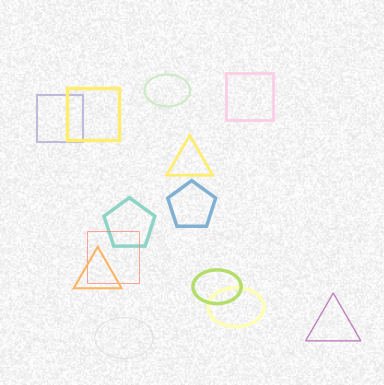[{"shape": "pentagon", "thickness": 2.5, "radius": 0.35, "center": [0.336, 0.417]}, {"shape": "oval", "thickness": 2.5, "radius": 0.36, "center": [0.613, 0.202]}, {"shape": "square", "thickness": 1.5, "radius": 0.3, "center": [0.155, 0.693]}, {"shape": "square", "thickness": 0.5, "radius": 0.34, "center": [0.294, 0.333]}, {"shape": "pentagon", "thickness": 2.5, "radius": 0.33, "center": [0.498, 0.465]}, {"shape": "triangle", "thickness": 1.5, "radius": 0.36, "center": [0.254, 0.287]}, {"shape": "oval", "thickness": 2.5, "radius": 0.31, "center": [0.564, 0.255]}, {"shape": "square", "thickness": 2, "radius": 0.31, "center": [0.648, 0.75]}, {"shape": "oval", "thickness": 0.5, "radius": 0.38, "center": [0.322, 0.122]}, {"shape": "triangle", "thickness": 1, "radius": 0.41, "center": [0.866, 0.156]}, {"shape": "oval", "thickness": 1.5, "radius": 0.3, "center": [0.435, 0.765]}, {"shape": "triangle", "thickness": 2, "radius": 0.34, "center": [0.493, 0.579]}, {"shape": "square", "thickness": 2.5, "radius": 0.34, "center": [0.242, 0.705]}]